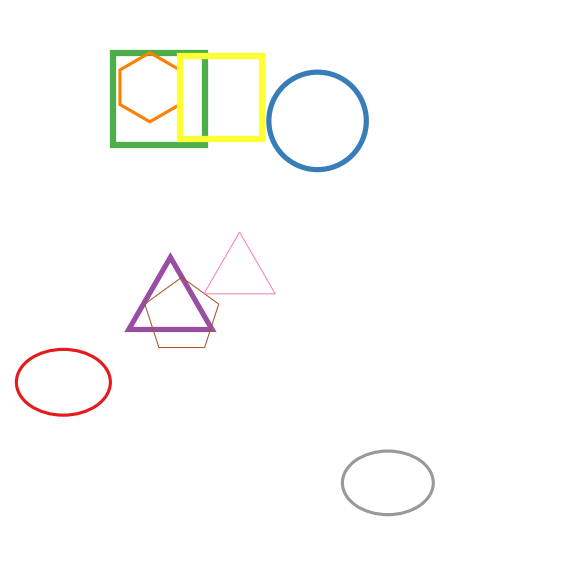[{"shape": "oval", "thickness": 1.5, "radius": 0.41, "center": [0.11, 0.337]}, {"shape": "circle", "thickness": 2.5, "radius": 0.42, "center": [0.55, 0.79]}, {"shape": "square", "thickness": 3, "radius": 0.4, "center": [0.275, 0.828]}, {"shape": "triangle", "thickness": 2.5, "radius": 0.42, "center": [0.295, 0.47]}, {"shape": "hexagon", "thickness": 1.5, "radius": 0.3, "center": [0.26, 0.848]}, {"shape": "square", "thickness": 3, "radius": 0.36, "center": [0.383, 0.83]}, {"shape": "pentagon", "thickness": 0.5, "radius": 0.34, "center": [0.315, 0.452]}, {"shape": "triangle", "thickness": 0.5, "radius": 0.36, "center": [0.415, 0.526]}, {"shape": "oval", "thickness": 1.5, "radius": 0.39, "center": [0.672, 0.163]}]